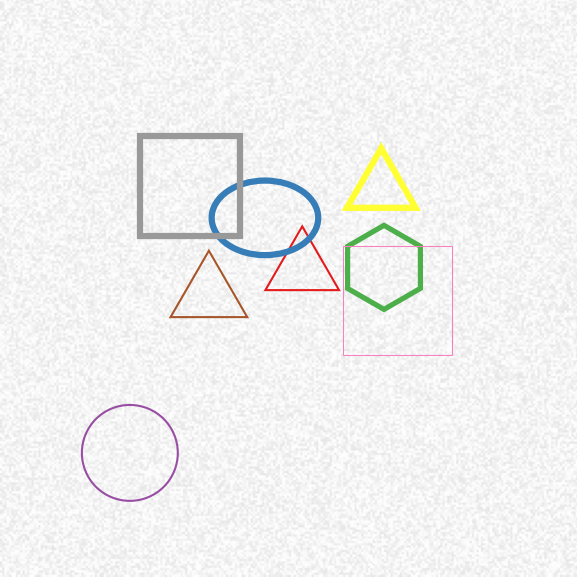[{"shape": "triangle", "thickness": 1, "radius": 0.37, "center": [0.523, 0.534]}, {"shape": "oval", "thickness": 3, "radius": 0.46, "center": [0.459, 0.622]}, {"shape": "hexagon", "thickness": 2.5, "radius": 0.36, "center": [0.665, 0.536]}, {"shape": "circle", "thickness": 1, "radius": 0.42, "center": [0.225, 0.215]}, {"shape": "triangle", "thickness": 3, "radius": 0.34, "center": [0.66, 0.674]}, {"shape": "triangle", "thickness": 1, "radius": 0.38, "center": [0.362, 0.488]}, {"shape": "square", "thickness": 0.5, "radius": 0.47, "center": [0.689, 0.478]}, {"shape": "square", "thickness": 3, "radius": 0.43, "center": [0.329, 0.678]}]